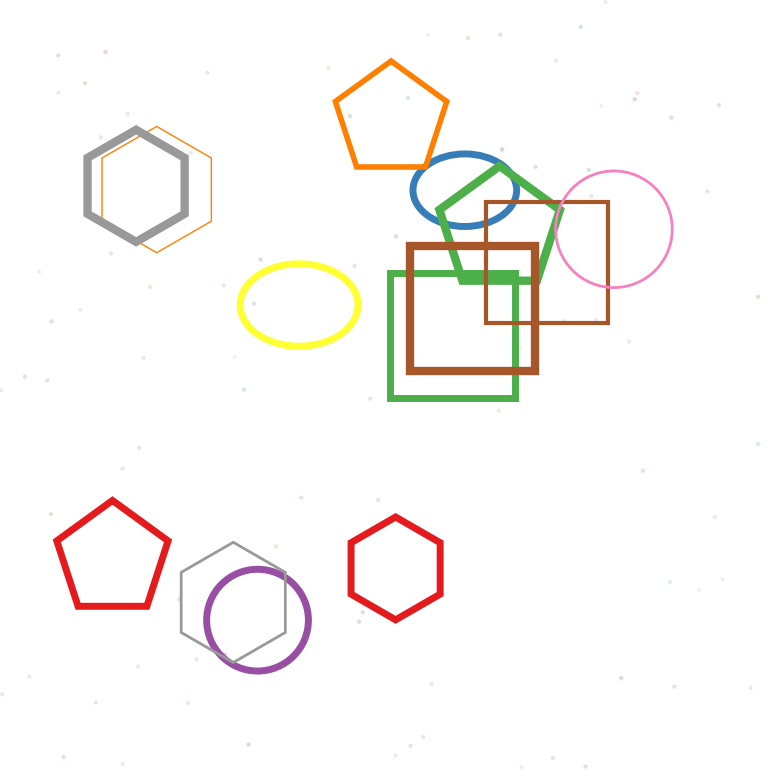[{"shape": "pentagon", "thickness": 2.5, "radius": 0.38, "center": [0.146, 0.274]}, {"shape": "hexagon", "thickness": 2.5, "radius": 0.33, "center": [0.514, 0.262]}, {"shape": "oval", "thickness": 2.5, "radius": 0.34, "center": [0.604, 0.753]}, {"shape": "square", "thickness": 2.5, "radius": 0.41, "center": [0.588, 0.565]}, {"shape": "pentagon", "thickness": 3, "radius": 0.41, "center": [0.649, 0.702]}, {"shape": "circle", "thickness": 2.5, "radius": 0.33, "center": [0.334, 0.195]}, {"shape": "hexagon", "thickness": 0.5, "radius": 0.41, "center": [0.203, 0.754]}, {"shape": "pentagon", "thickness": 2, "radius": 0.38, "center": [0.508, 0.845]}, {"shape": "oval", "thickness": 2.5, "radius": 0.38, "center": [0.388, 0.604]}, {"shape": "square", "thickness": 3, "radius": 0.41, "center": [0.614, 0.599]}, {"shape": "square", "thickness": 1.5, "radius": 0.39, "center": [0.71, 0.659]}, {"shape": "circle", "thickness": 1, "radius": 0.38, "center": [0.797, 0.702]}, {"shape": "hexagon", "thickness": 3, "radius": 0.36, "center": [0.177, 0.759]}, {"shape": "hexagon", "thickness": 1, "radius": 0.39, "center": [0.303, 0.218]}]